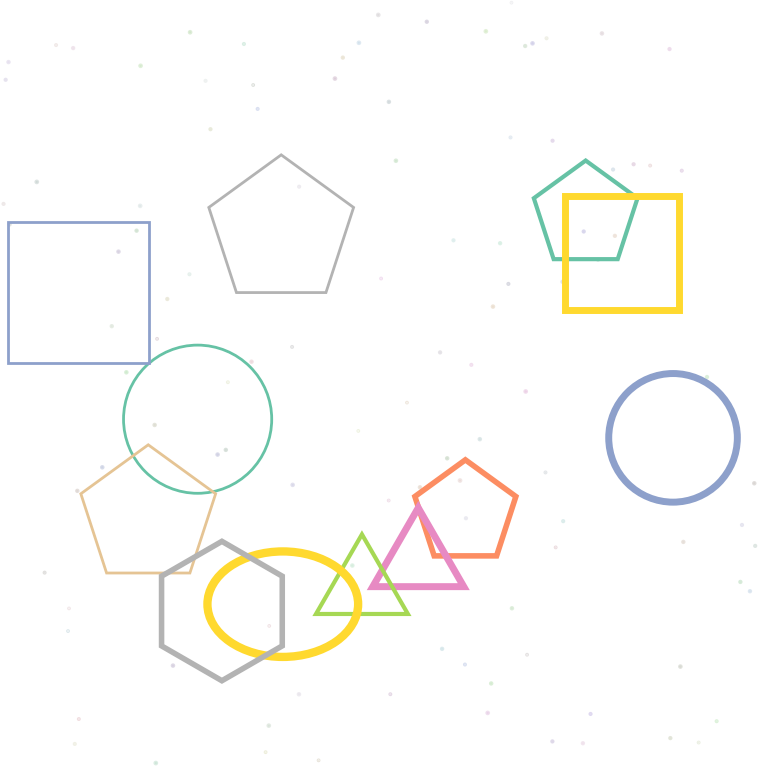[{"shape": "pentagon", "thickness": 1.5, "radius": 0.35, "center": [0.761, 0.721]}, {"shape": "circle", "thickness": 1, "radius": 0.48, "center": [0.257, 0.456]}, {"shape": "pentagon", "thickness": 2, "radius": 0.34, "center": [0.604, 0.334]}, {"shape": "circle", "thickness": 2.5, "radius": 0.42, "center": [0.874, 0.431]}, {"shape": "square", "thickness": 1, "radius": 0.46, "center": [0.102, 0.62]}, {"shape": "triangle", "thickness": 2.5, "radius": 0.34, "center": [0.543, 0.272]}, {"shape": "triangle", "thickness": 1.5, "radius": 0.34, "center": [0.47, 0.237]}, {"shape": "oval", "thickness": 3, "radius": 0.49, "center": [0.367, 0.215]}, {"shape": "square", "thickness": 2.5, "radius": 0.37, "center": [0.808, 0.671]}, {"shape": "pentagon", "thickness": 1, "radius": 0.46, "center": [0.193, 0.33]}, {"shape": "pentagon", "thickness": 1, "radius": 0.49, "center": [0.365, 0.7]}, {"shape": "hexagon", "thickness": 2, "radius": 0.45, "center": [0.288, 0.206]}]